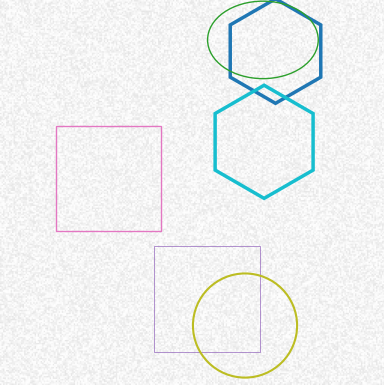[{"shape": "hexagon", "thickness": 2.5, "radius": 0.68, "center": [0.716, 0.867]}, {"shape": "oval", "thickness": 1, "radius": 0.72, "center": [0.683, 0.896]}, {"shape": "square", "thickness": 0.5, "radius": 0.69, "center": [0.538, 0.224]}, {"shape": "square", "thickness": 1, "radius": 0.68, "center": [0.282, 0.536]}, {"shape": "circle", "thickness": 1.5, "radius": 0.68, "center": [0.636, 0.154]}, {"shape": "hexagon", "thickness": 2.5, "radius": 0.73, "center": [0.686, 0.632]}]